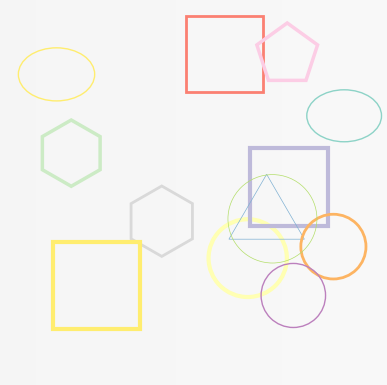[{"shape": "oval", "thickness": 1, "radius": 0.48, "center": [0.888, 0.699]}, {"shape": "circle", "thickness": 3, "radius": 0.51, "center": [0.639, 0.33]}, {"shape": "square", "thickness": 3, "radius": 0.5, "center": [0.745, 0.514]}, {"shape": "square", "thickness": 2, "radius": 0.5, "center": [0.579, 0.86]}, {"shape": "triangle", "thickness": 0.5, "radius": 0.56, "center": [0.688, 0.435]}, {"shape": "circle", "thickness": 2, "radius": 0.42, "center": [0.86, 0.359]}, {"shape": "circle", "thickness": 0.5, "radius": 0.57, "center": [0.703, 0.432]}, {"shape": "pentagon", "thickness": 2.5, "radius": 0.41, "center": [0.741, 0.858]}, {"shape": "hexagon", "thickness": 2, "radius": 0.46, "center": [0.417, 0.425]}, {"shape": "circle", "thickness": 1, "radius": 0.42, "center": [0.757, 0.233]}, {"shape": "hexagon", "thickness": 2.5, "radius": 0.43, "center": [0.184, 0.602]}, {"shape": "oval", "thickness": 1, "radius": 0.49, "center": [0.146, 0.807]}, {"shape": "square", "thickness": 3, "radius": 0.57, "center": [0.249, 0.258]}]